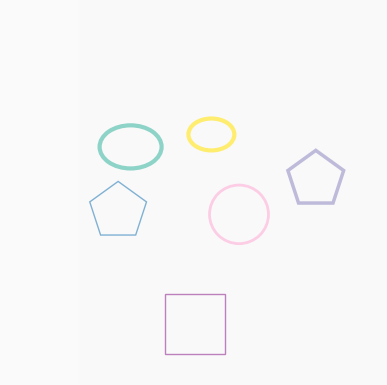[{"shape": "oval", "thickness": 3, "radius": 0.4, "center": [0.337, 0.618]}, {"shape": "pentagon", "thickness": 2.5, "radius": 0.38, "center": [0.815, 0.534]}, {"shape": "pentagon", "thickness": 1, "radius": 0.38, "center": [0.305, 0.452]}, {"shape": "circle", "thickness": 2, "radius": 0.38, "center": [0.617, 0.443]}, {"shape": "square", "thickness": 1, "radius": 0.38, "center": [0.504, 0.159]}, {"shape": "oval", "thickness": 3, "radius": 0.3, "center": [0.546, 0.651]}]